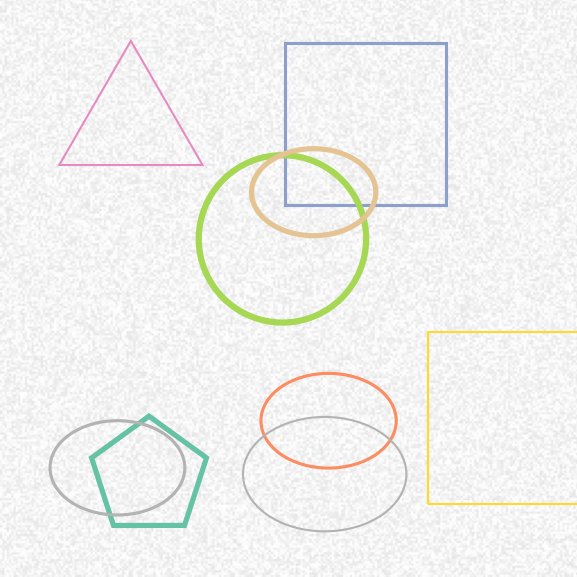[{"shape": "pentagon", "thickness": 2.5, "radius": 0.52, "center": [0.258, 0.174]}, {"shape": "oval", "thickness": 1.5, "radius": 0.59, "center": [0.569, 0.271]}, {"shape": "square", "thickness": 1.5, "radius": 0.7, "center": [0.633, 0.784]}, {"shape": "triangle", "thickness": 1, "radius": 0.72, "center": [0.227, 0.785]}, {"shape": "circle", "thickness": 3, "radius": 0.72, "center": [0.489, 0.586]}, {"shape": "square", "thickness": 1, "radius": 0.74, "center": [0.89, 0.275]}, {"shape": "oval", "thickness": 2.5, "radius": 0.54, "center": [0.543, 0.666]}, {"shape": "oval", "thickness": 1.5, "radius": 0.58, "center": [0.203, 0.189]}, {"shape": "oval", "thickness": 1, "radius": 0.71, "center": [0.562, 0.178]}]